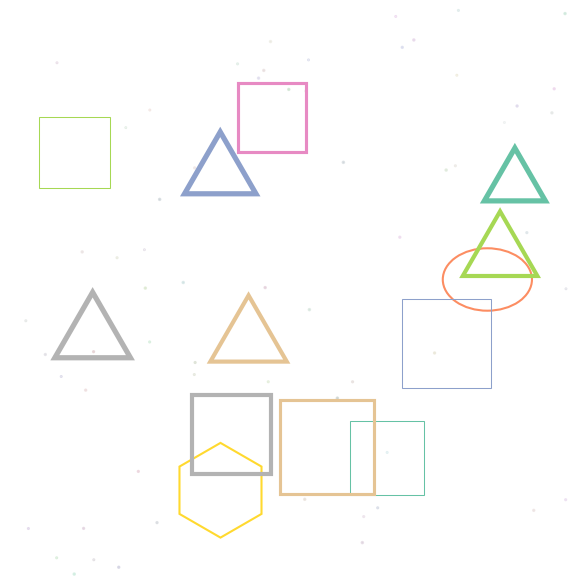[{"shape": "square", "thickness": 0.5, "radius": 0.32, "center": [0.67, 0.207]}, {"shape": "triangle", "thickness": 2.5, "radius": 0.3, "center": [0.892, 0.682]}, {"shape": "oval", "thickness": 1, "radius": 0.39, "center": [0.844, 0.515]}, {"shape": "square", "thickness": 0.5, "radius": 0.38, "center": [0.773, 0.404]}, {"shape": "triangle", "thickness": 2.5, "radius": 0.36, "center": [0.381, 0.699]}, {"shape": "square", "thickness": 1.5, "radius": 0.3, "center": [0.471, 0.796]}, {"shape": "triangle", "thickness": 2, "radius": 0.37, "center": [0.866, 0.559]}, {"shape": "square", "thickness": 0.5, "radius": 0.31, "center": [0.13, 0.735]}, {"shape": "hexagon", "thickness": 1, "radius": 0.41, "center": [0.382, 0.15]}, {"shape": "triangle", "thickness": 2, "radius": 0.38, "center": [0.43, 0.411]}, {"shape": "square", "thickness": 1.5, "radius": 0.41, "center": [0.567, 0.226]}, {"shape": "square", "thickness": 2, "radius": 0.34, "center": [0.401, 0.246]}, {"shape": "triangle", "thickness": 2.5, "radius": 0.38, "center": [0.16, 0.417]}]